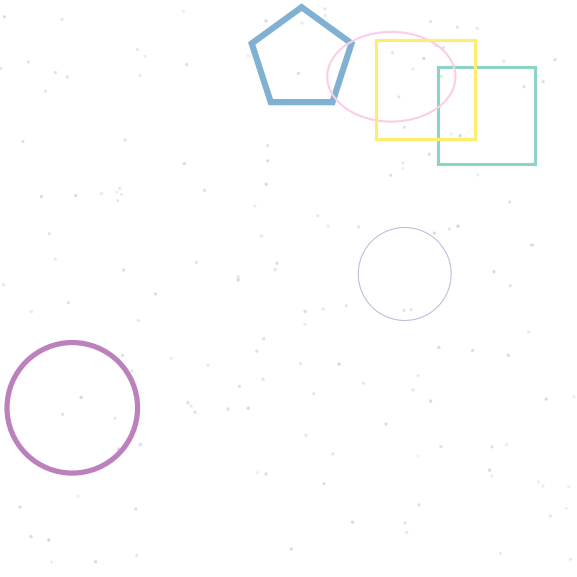[{"shape": "square", "thickness": 1.5, "radius": 0.42, "center": [0.842, 0.8]}, {"shape": "circle", "thickness": 0.5, "radius": 0.4, "center": [0.701, 0.525]}, {"shape": "pentagon", "thickness": 3, "radius": 0.45, "center": [0.522, 0.896]}, {"shape": "oval", "thickness": 1, "radius": 0.55, "center": [0.678, 0.866]}, {"shape": "circle", "thickness": 2.5, "radius": 0.57, "center": [0.125, 0.293]}, {"shape": "square", "thickness": 1.5, "radius": 0.43, "center": [0.737, 0.844]}]